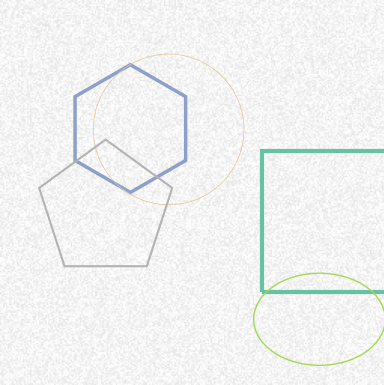[{"shape": "square", "thickness": 3, "radius": 0.92, "center": [0.864, 0.425]}, {"shape": "hexagon", "thickness": 2.5, "radius": 0.83, "center": [0.339, 0.666]}, {"shape": "oval", "thickness": 1, "radius": 0.85, "center": [0.83, 0.171]}, {"shape": "circle", "thickness": 0.5, "radius": 0.98, "center": [0.438, 0.664]}, {"shape": "pentagon", "thickness": 1.5, "radius": 0.91, "center": [0.274, 0.456]}]